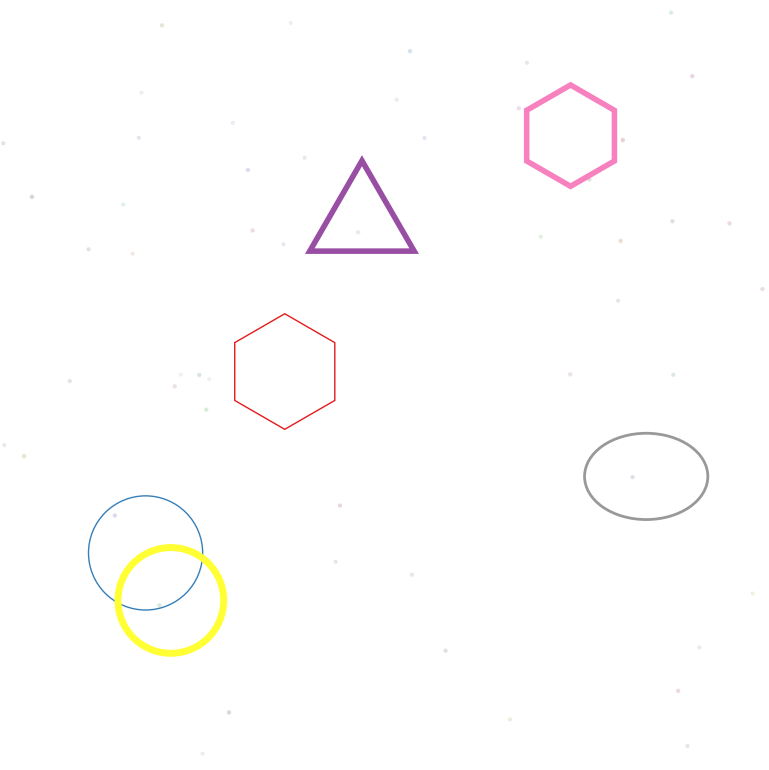[{"shape": "hexagon", "thickness": 0.5, "radius": 0.38, "center": [0.37, 0.517]}, {"shape": "circle", "thickness": 0.5, "radius": 0.37, "center": [0.189, 0.282]}, {"shape": "triangle", "thickness": 2, "radius": 0.39, "center": [0.47, 0.713]}, {"shape": "circle", "thickness": 2.5, "radius": 0.34, "center": [0.222, 0.22]}, {"shape": "hexagon", "thickness": 2, "radius": 0.33, "center": [0.741, 0.824]}, {"shape": "oval", "thickness": 1, "radius": 0.4, "center": [0.839, 0.381]}]